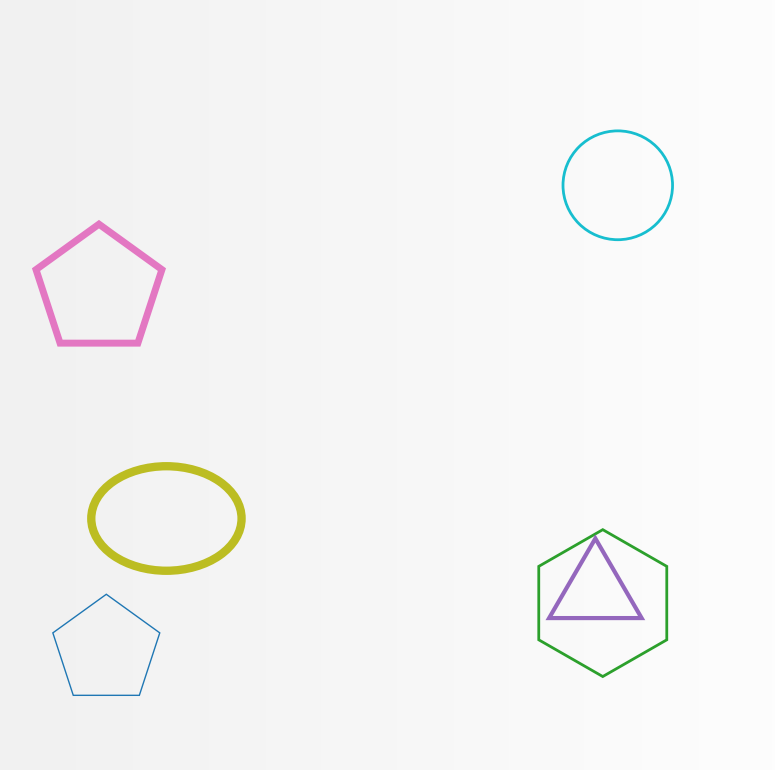[{"shape": "pentagon", "thickness": 0.5, "radius": 0.36, "center": [0.137, 0.156]}, {"shape": "hexagon", "thickness": 1, "radius": 0.48, "center": [0.778, 0.217]}, {"shape": "triangle", "thickness": 1.5, "radius": 0.34, "center": [0.768, 0.232]}, {"shape": "pentagon", "thickness": 2.5, "radius": 0.43, "center": [0.128, 0.623]}, {"shape": "oval", "thickness": 3, "radius": 0.48, "center": [0.215, 0.327]}, {"shape": "circle", "thickness": 1, "radius": 0.35, "center": [0.797, 0.759]}]